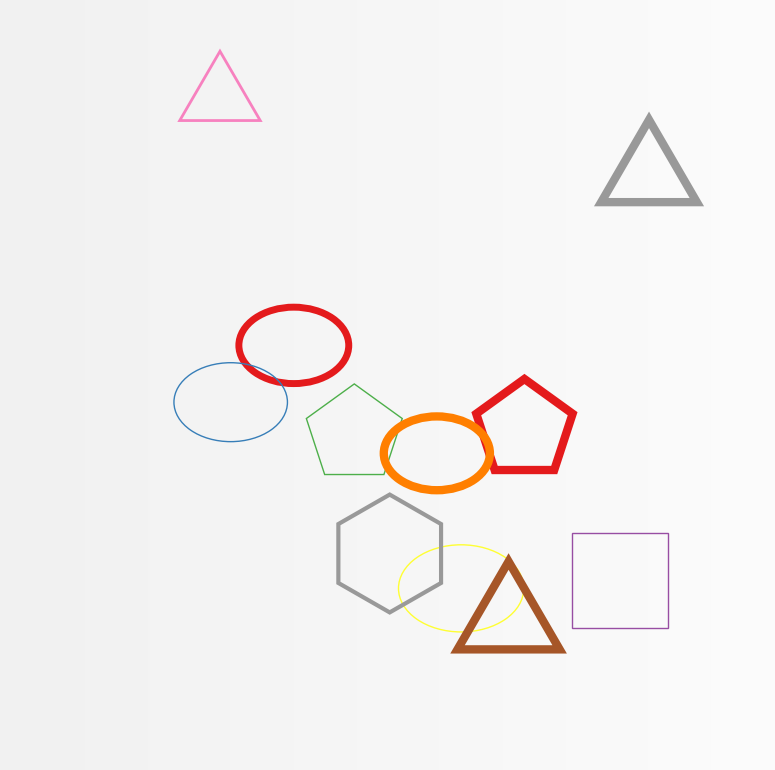[{"shape": "pentagon", "thickness": 3, "radius": 0.33, "center": [0.677, 0.442]}, {"shape": "oval", "thickness": 2.5, "radius": 0.35, "center": [0.379, 0.551]}, {"shape": "oval", "thickness": 0.5, "radius": 0.37, "center": [0.298, 0.478]}, {"shape": "pentagon", "thickness": 0.5, "radius": 0.33, "center": [0.457, 0.436]}, {"shape": "square", "thickness": 0.5, "radius": 0.31, "center": [0.8, 0.246]}, {"shape": "oval", "thickness": 3, "radius": 0.34, "center": [0.564, 0.411]}, {"shape": "oval", "thickness": 0.5, "radius": 0.4, "center": [0.595, 0.236]}, {"shape": "triangle", "thickness": 3, "radius": 0.38, "center": [0.656, 0.195]}, {"shape": "triangle", "thickness": 1, "radius": 0.3, "center": [0.284, 0.873]}, {"shape": "hexagon", "thickness": 1.5, "radius": 0.38, "center": [0.503, 0.281]}, {"shape": "triangle", "thickness": 3, "radius": 0.36, "center": [0.837, 0.773]}]